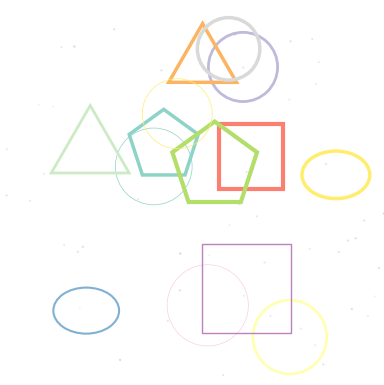[{"shape": "pentagon", "thickness": 2.5, "radius": 0.47, "center": [0.425, 0.622]}, {"shape": "circle", "thickness": 0.5, "radius": 0.5, "center": [0.399, 0.568]}, {"shape": "circle", "thickness": 2, "radius": 0.48, "center": [0.753, 0.124]}, {"shape": "circle", "thickness": 2, "radius": 0.45, "center": [0.631, 0.826]}, {"shape": "square", "thickness": 3, "radius": 0.42, "center": [0.651, 0.594]}, {"shape": "oval", "thickness": 1.5, "radius": 0.43, "center": [0.224, 0.193]}, {"shape": "triangle", "thickness": 2.5, "radius": 0.51, "center": [0.526, 0.837]}, {"shape": "pentagon", "thickness": 3, "radius": 0.58, "center": [0.558, 0.569]}, {"shape": "circle", "thickness": 0.5, "radius": 0.53, "center": [0.54, 0.207]}, {"shape": "circle", "thickness": 2.5, "radius": 0.41, "center": [0.594, 0.873]}, {"shape": "square", "thickness": 1, "radius": 0.58, "center": [0.639, 0.25]}, {"shape": "triangle", "thickness": 2, "radius": 0.58, "center": [0.234, 0.609]}, {"shape": "circle", "thickness": 0.5, "radius": 0.45, "center": [0.46, 0.705]}, {"shape": "oval", "thickness": 2.5, "radius": 0.44, "center": [0.872, 0.546]}]